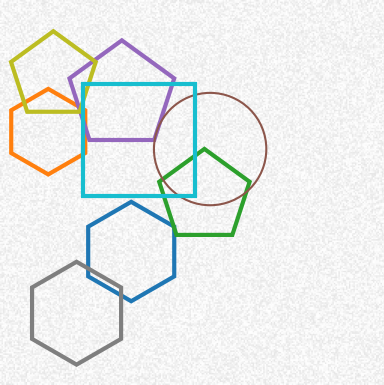[{"shape": "hexagon", "thickness": 3, "radius": 0.65, "center": [0.341, 0.347]}, {"shape": "hexagon", "thickness": 3, "radius": 0.56, "center": [0.125, 0.658]}, {"shape": "pentagon", "thickness": 3, "radius": 0.62, "center": [0.531, 0.49]}, {"shape": "pentagon", "thickness": 3, "radius": 0.72, "center": [0.316, 0.752]}, {"shape": "circle", "thickness": 1.5, "radius": 0.73, "center": [0.546, 0.613]}, {"shape": "hexagon", "thickness": 3, "radius": 0.67, "center": [0.199, 0.187]}, {"shape": "pentagon", "thickness": 3, "radius": 0.58, "center": [0.139, 0.803]}, {"shape": "square", "thickness": 3, "radius": 0.73, "center": [0.36, 0.637]}]